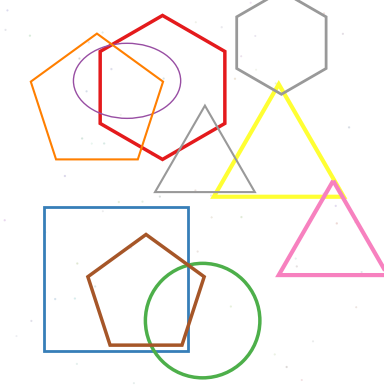[{"shape": "hexagon", "thickness": 2.5, "radius": 0.93, "center": [0.422, 0.773]}, {"shape": "square", "thickness": 2, "radius": 0.94, "center": [0.302, 0.274]}, {"shape": "circle", "thickness": 2.5, "radius": 0.74, "center": [0.526, 0.167]}, {"shape": "oval", "thickness": 1, "radius": 0.7, "center": [0.33, 0.79]}, {"shape": "pentagon", "thickness": 1.5, "radius": 0.9, "center": [0.252, 0.732]}, {"shape": "triangle", "thickness": 3, "radius": 0.97, "center": [0.724, 0.586]}, {"shape": "pentagon", "thickness": 2.5, "radius": 0.79, "center": [0.379, 0.232]}, {"shape": "triangle", "thickness": 3, "radius": 0.82, "center": [0.865, 0.367]}, {"shape": "hexagon", "thickness": 2, "radius": 0.67, "center": [0.731, 0.889]}, {"shape": "triangle", "thickness": 1.5, "radius": 0.75, "center": [0.532, 0.576]}]